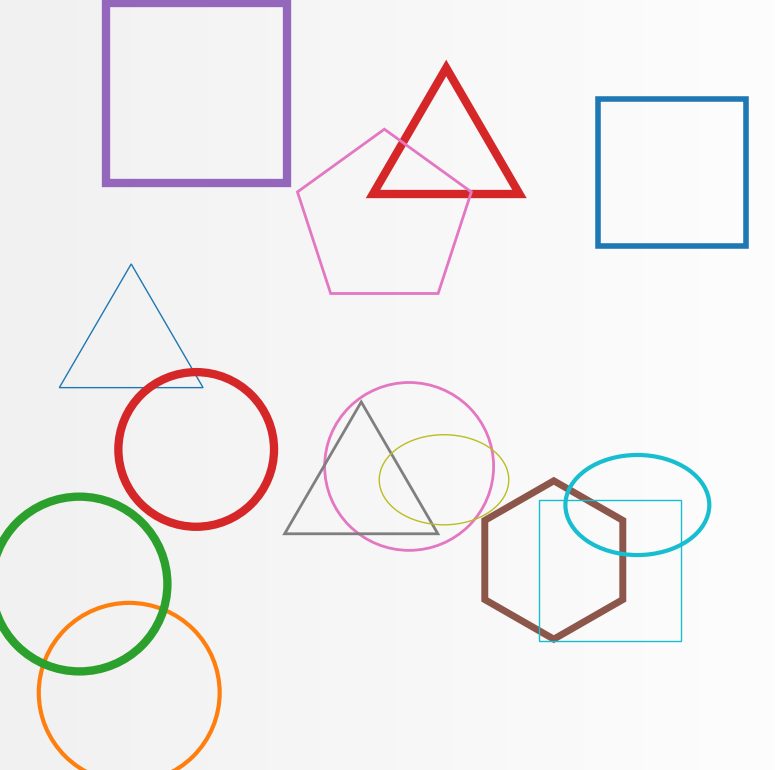[{"shape": "triangle", "thickness": 0.5, "radius": 0.54, "center": [0.169, 0.55]}, {"shape": "square", "thickness": 2, "radius": 0.48, "center": [0.867, 0.776]}, {"shape": "circle", "thickness": 1.5, "radius": 0.58, "center": [0.167, 0.1]}, {"shape": "circle", "thickness": 3, "radius": 0.57, "center": [0.103, 0.242]}, {"shape": "triangle", "thickness": 3, "radius": 0.55, "center": [0.576, 0.803]}, {"shape": "circle", "thickness": 3, "radius": 0.5, "center": [0.253, 0.416]}, {"shape": "square", "thickness": 3, "radius": 0.58, "center": [0.254, 0.879]}, {"shape": "hexagon", "thickness": 2.5, "radius": 0.51, "center": [0.715, 0.273]}, {"shape": "pentagon", "thickness": 1, "radius": 0.59, "center": [0.496, 0.714]}, {"shape": "circle", "thickness": 1, "radius": 0.55, "center": [0.528, 0.394]}, {"shape": "triangle", "thickness": 1, "radius": 0.57, "center": [0.466, 0.364]}, {"shape": "oval", "thickness": 0.5, "radius": 0.42, "center": [0.573, 0.377]}, {"shape": "square", "thickness": 0.5, "radius": 0.46, "center": [0.787, 0.259]}, {"shape": "oval", "thickness": 1.5, "radius": 0.46, "center": [0.822, 0.344]}]